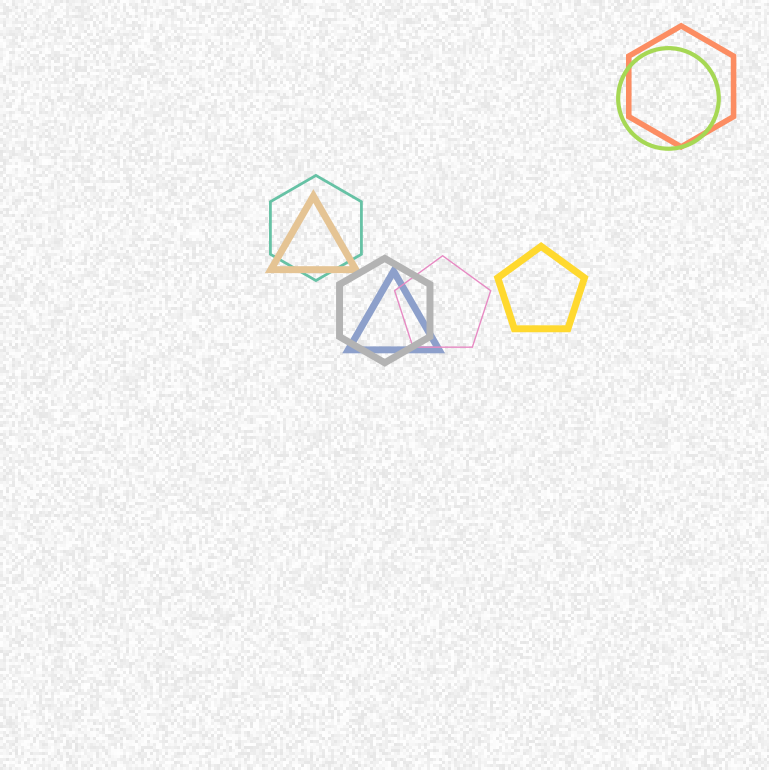[{"shape": "hexagon", "thickness": 1, "radius": 0.34, "center": [0.41, 0.704]}, {"shape": "hexagon", "thickness": 2, "radius": 0.39, "center": [0.885, 0.888]}, {"shape": "triangle", "thickness": 2.5, "radius": 0.34, "center": [0.511, 0.58]}, {"shape": "pentagon", "thickness": 0.5, "radius": 0.33, "center": [0.575, 0.602]}, {"shape": "circle", "thickness": 1.5, "radius": 0.33, "center": [0.868, 0.872]}, {"shape": "pentagon", "thickness": 2.5, "radius": 0.3, "center": [0.703, 0.621]}, {"shape": "triangle", "thickness": 2.5, "radius": 0.32, "center": [0.407, 0.682]}, {"shape": "hexagon", "thickness": 2.5, "radius": 0.34, "center": [0.5, 0.597]}]